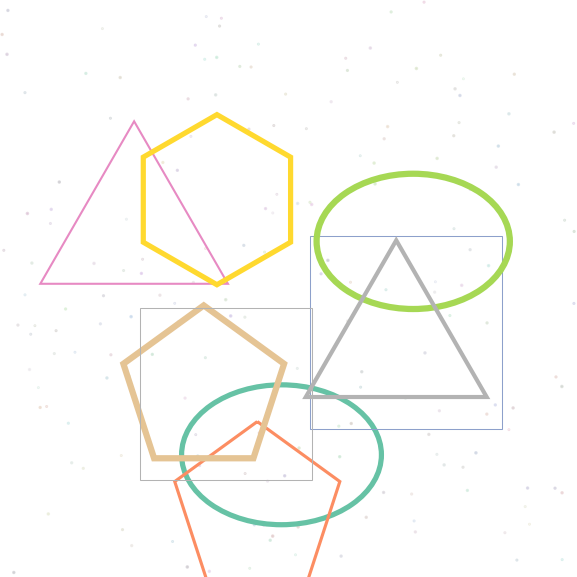[{"shape": "oval", "thickness": 2.5, "radius": 0.87, "center": [0.487, 0.212]}, {"shape": "pentagon", "thickness": 1.5, "radius": 0.75, "center": [0.446, 0.119]}, {"shape": "square", "thickness": 0.5, "radius": 0.83, "center": [0.703, 0.423]}, {"shape": "triangle", "thickness": 1, "radius": 0.94, "center": [0.232, 0.602]}, {"shape": "oval", "thickness": 3, "radius": 0.84, "center": [0.716, 0.581]}, {"shape": "hexagon", "thickness": 2.5, "radius": 0.74, "center": [0.376, 0.653]}, {"shape": "pentagon", "thickness": 3, "radius": 0.73, "center": [0.353, 0.324]}, {"shape": "square", "thickness": 0.5, "radius": 0.75, "center": [0.392, 0.317]}, {"shape": "triangle", "thickness": 2, "radius": 0.9, "center": [0.686, 0.402]}]